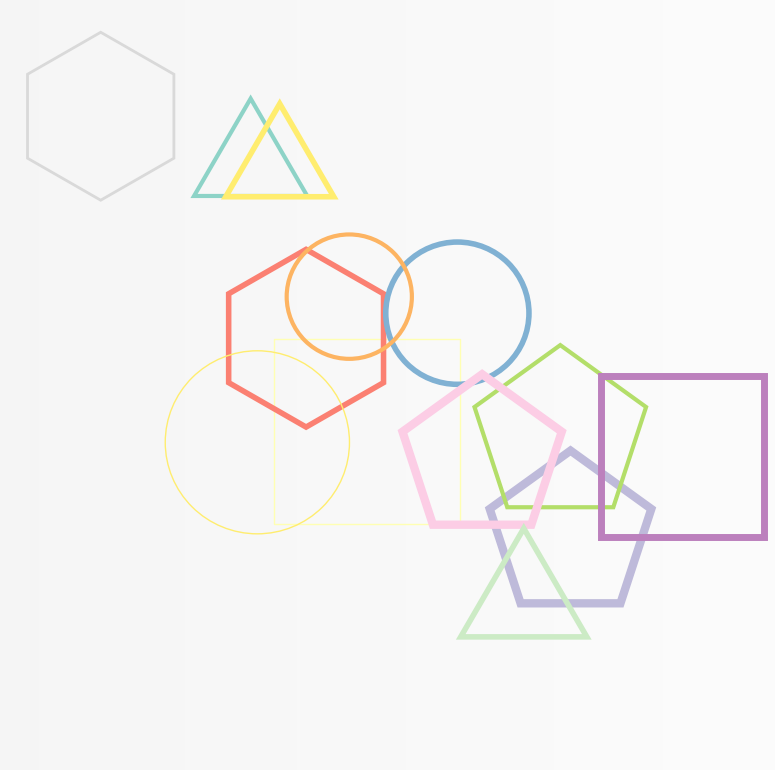[{"shape": "triangle", "thickness": 1.5, "radius": 0.42, "center": [0.323, 0.788]}, {"shape": "square", "thickness": 0.5, "radius": 0.6, "center": [0.473, 0.439]}, {"shape": "pentagon", "thickness": 3, "radius": 0.55, "center": [0.736, 0.305]}, {"shape": "hexagon", "thickness": 2, "radius": 0.58, "center": [0.395, 0.561]}, {"shape": "circle", "thickness": 2, "radius": 0.46, "center": [0.59, 0.593]}, {"shape": "circle", "thickness": 1.5, "radius": 0.4, "center": [0.451, 0.615]}, {"shape": "pentagon", "thickness": 1.5, "radius": 0.58, "center": [0.723, 0.435]}, {"shape": "pentagon", "thickness": 3, "radius": 0.54, "center": [0.622, 0.406]}, {"shape": "hexagon", "thickness": 1, "radius": 0.55, "center": [0.13, 0.849]}, {"shape": "square", "thickness": 2.5, "radius": 0.52, "center": [0.88, 0.407]}, {"shape": "triangle", "thickness": 2, "radius": 0.47, "center": [0.676, 0.22]}, {"shape": "circle", "thickness": 0.5, "radius": 0.59, "center": [0.332, 0.426]}, {"shape": "triangle", "thickness": 2, "radius": 0.4, "center": [0.361, 0.785]}]